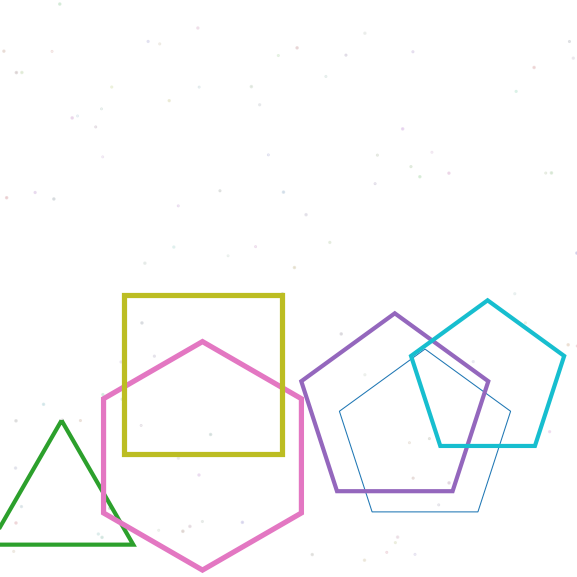[{"shape": "pentagon", "thickness": 0.5, "radius": 0.78, "center": [0.736, 0.239]}, {"shape": "triangle", "thickness": 2, "radius": 0.72, "center": [0.107, 0.128]}, {"shape": "pentagon", "thickness": 2, "radius": 0.85, "center": [0.684, 0.286]}, {"shape": "hexagon", "thickness": 2.5, "radius": 0.99, "center": [0.351, 0.21]}, {"shape": "square", "thickness": 2.5, "radius": 0.69, "center": [0.352, 0.35]}, {"shape": "pentagon", "thickness": 2, "radius": 0.7, "center": [0.844, 0.34]}]